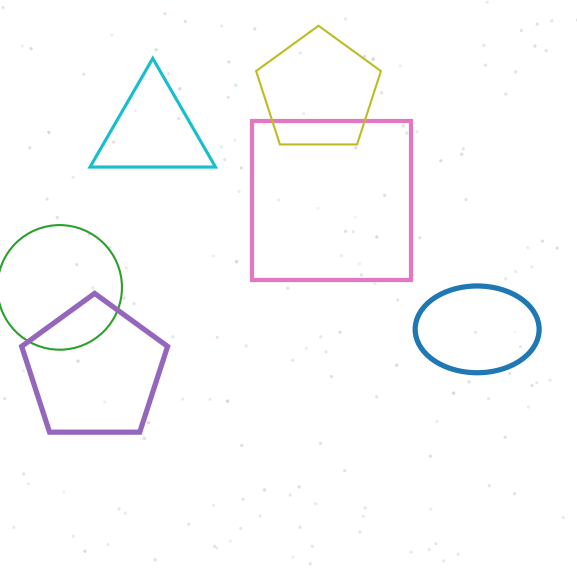[{"shape": "oval", "thickness": 2.5, "radius": 0.54, "center": [0.826, 0.429]}, {"shape": "circle", "thickness": 1, "radius": 0.54, "center": [0.103, 0.501]}, {"shape": "pentagon", "thickness": 2.5, "radius": 0.66, "center": [0.164, 0.358]}, {"shape": "square", "thickness": 2, "radius": 0.69, "center": [0.575, 0.652]}, {"shape": "pentagon", "thickness": 1, "radius": 0.57, "center": [0.552, 0.841]}, {"shape": "triangle", "thickness": 1.5, "radius": 0.63, "center": [0.265, 0.773]}]